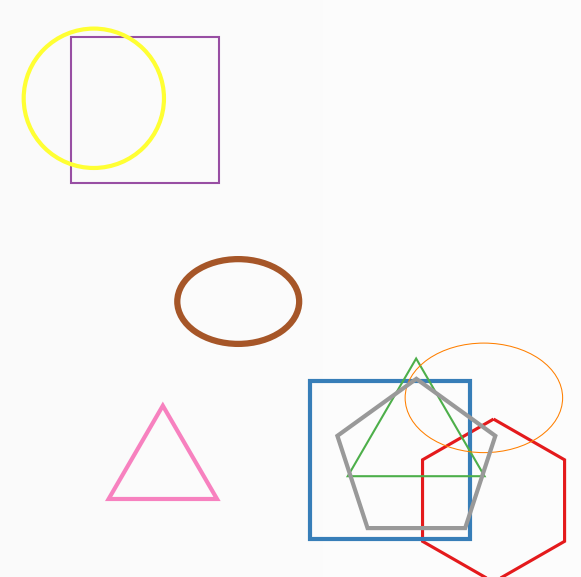[{"shape": "hexagon", "thickness": 1.5, "radius": 0.71, "center": [0.849, 0.132]}, {"shape": "square", "thickness": 2, "radius": 0.69, "center": [0.671, 0.202]}, {"shape": "triangle", "thickness": 1, "radius": 0.68, "center": [0.716, 0.242]}, {"shape": "square", "thickness": 1, "radius": 0.63, "center": [0.249, 0.809]}, {"shape": "oval", "thickness": 0.5, "radius": 0.68, "center": [0.832, 0.31]}, {"shape": "circle", "thickness": 2, "radius": 0.6, "center": [0.161, 0.829]}, {"shape": "oval", "thickness": 3, "radius": 0.52, "center": [0.41, 0.477]}, {"shape": "triangle", "thickness": 2, "radius": 0.54, "center": [0.28, 0.189]}, {"shape": "pentagon", "thickness": 2, "radius": 0.71, "center": [0.716, 0.2]}]